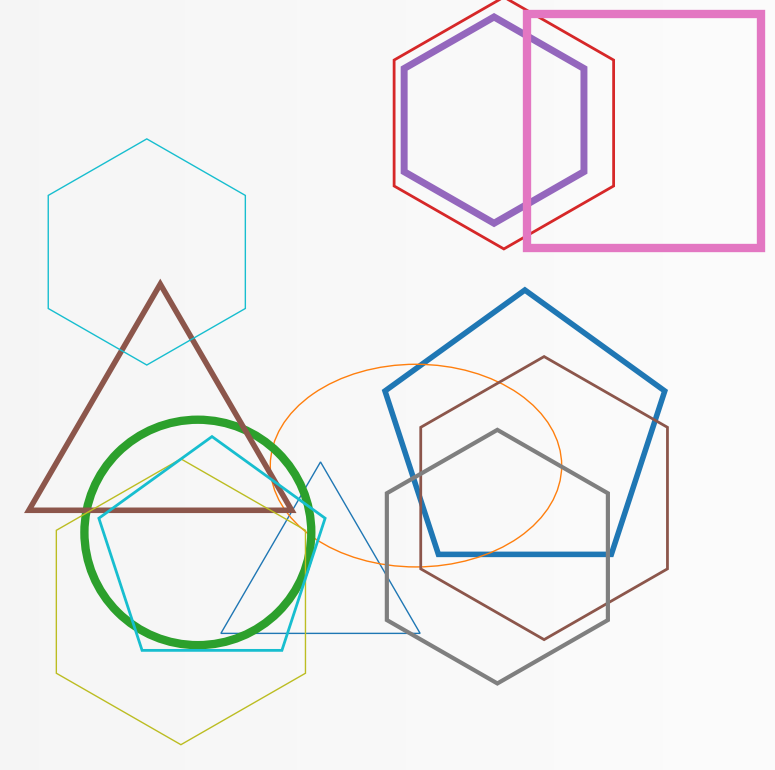[{"shape": "pentagon", "thickness": 2, "radius": 0.95, "center": [0.677, 0.434]}, {"shape": "triangle", "thickness": 0.5, "radius": 0.74, "center": [0.414, 0.252]}, {"shape": "oval", "thickness": 0.5, "radius": 0.94, "center": [0.537, 0.395]}, {"shape": "circle", "thickness": 3, "radius": 0.73, "center": [0.255, 0.309]}, {"shape": "hexagon", "thickness": 1, "radius": 0.82, "center": [0.65, 0.84]}, {"shape": "hexagon", "thickness": 2.5, "radius": 0.67, "center": [0.637, 0.844]}, {"shape": "hexagon", "thickness": 1, "radius": 0.92, "center": [0.702, 0.353]}, {"shape": "triangle", "thickness": 2, "radius": 0.98, "center": [0.207, 0.435]}, {"shape": "square", "thickness": 3, "radius": 0.76, "center": [0.831, 0.83]}, {"shape": "hexagon", "thickness": 1.5, "radius": 0.82, "center": [0.642, 0.277]}, {"shape": "hexagon", "thickness": 0.5, "radius": 0.93, "center": [0.233, 0.218]}, {"shape": "pentagon", "thickness": 1, "radius": 0.77, "center": [0.274, 0.28]}, {"shape": "hexagon", "thickness": 0.5, "radius": 0.73, "center": [0.189, 0.673]}]